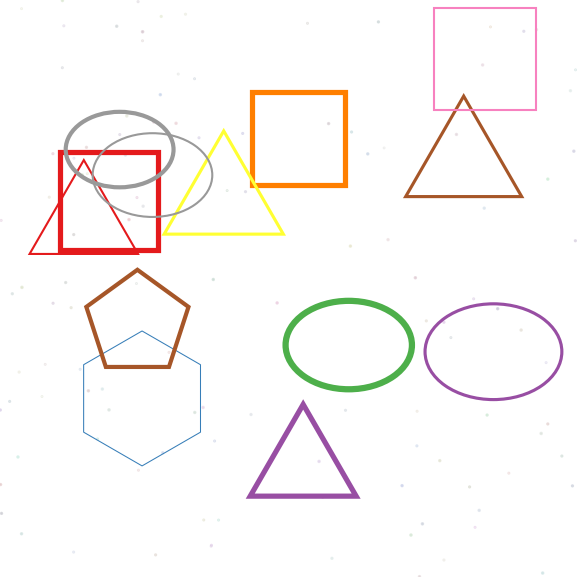[{"shape": "triangle", "thickness": 1, "radius": 0.54, "center": [0.145, 0.614]}, {"shape": "square", "thickness": 2.5, "radius": 0.43, "center": [0.189, 0.651]}, {"shape": "hexagon", "thickness": 0.5, "radius": 0.58, "center": [0.246, 0.309]}, {"shape": "oval", "thickness": 3, "radius": 0.55, "center": [0.604, 0.402]}, {"shape": "triangle", "thickness": 2.5, "radius": 0.53, "center": [0.525, 0.193]}, {"shape": "oval", "thickness": 1.5, "radius": 0.59, "center": [0.854, 0.39]}, {"shape": "square", "thickness": 2.5, "radius": 0.4, "center": [0.518, 0.76]}, {"shape": "triangle", "thickness": 1.5, "radius": 0.6, "center": [0.387, 0.653]}, {"shape": "triangle", "thickness": 1.5, "radius": 0.58, "center": [0.803, 0.717]}, {"shape": "pentagon", "thickness": 2, "radius": 0.47, "center": [0.238, 0.439]}, {"shape": "square", "thickness": 1, "radius": 0.44, "center": [0.84, 0.896]}, {"shape": "oval", "thickness": 2, "radius": 0.47, "center": [0.207, 0.74]}, {"shape": "oval", "thickness": 1, "radius": 0.52, "center": [0.264, 0.696]}]